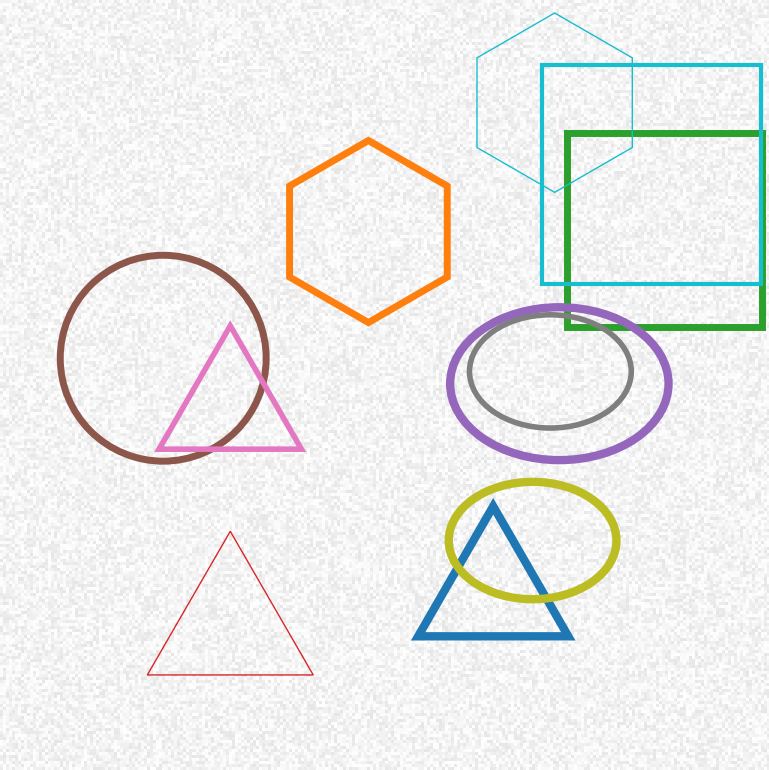[{"shape": "triangle", "thickness": 3, "radius": 0.56, "center": [0.641, 0.23]}, {"shape": "hexagon", "thickness": 2.5, "radius": 0.59, "center": [0.478, 0.699]}, {"shape": "square", "thickness": 2.5, "radius": 0.63, "center": [0.863, 0.701]}, {"shape": "triangle", "thickness": 0.5, "radius": 0.62, "center": [0.299, 0.186]}, {"shape": "oval", "thickness": 3, "radius": 0.71, "center": [0.726, 0.502]}, {"shape": "circle", "thickness": 2.5, "radius": 0.67, "center": [0.212, 0.535]}, {"shape": "triangle", "thickness": 2, "radius": 0.53, "center": [0.299, 0.47]}, {"shape": "oval", "thickness": 2, "radius": 0.53, "center": [0.715, 0.518]}, {"shape": "oval", "thickness": 3, "radius": 0.54, "center": [0.692, 0.298]}, {"shape": "square", "thickness": 1.5, "radius": 0.71, "center": [0.846, 0.773]}, {"shape": "hexagon", "thickness": 0.5, "radius": 0.58, "center": [0.72, 0.867]}]